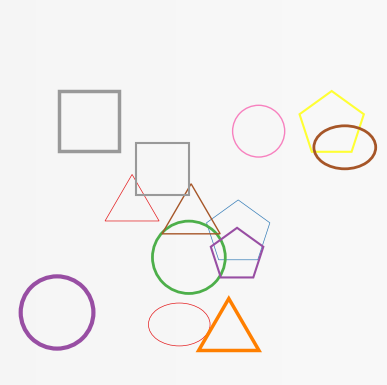[{"shape": "oval", "thickness": 0.5, "radius": 0.4, "center": [0.463, 0.157]}, {"shape": "triangle", "thickness": 0.5, "radius": 0.4, "center": [0.341, 0.466]}, {"shape": "pentagon", "thickness": 0.5, "radius": 0.43, "center": [0.615, 0.395]}, {"shape": "circle", "thickness": 2, "radius": 0.47, "center": [0.487, 0.332]}, {"shape": "circle", "thickness": 3, "radius": 0.47, "center": [0.147, 0.188]}, {"shape": "pentagon", "thickness": 1.5, "radius": 0.36, "center": [0.612, 0.337]}, {"shape": "triangle", "thickness": 2.5, "radius": 0.45, "center": [0.59, 0.135]}, {"shape": "pentagon", "thickness": 1.5, "radius": 0.44, "center": [0.856, 0.676]}, {"shape": "triangle", "thickness": 1, "radius": 0.43, "center": [0.493, 0.436]}, {"shape": "oval", "thickness": 2, "radius": 0.4, "center": [0.89, 0.617]}, {"shape": "circle", "thickness": 1, "radius": 0.34, "center": [0.667, 0.659]}, {"shape": "square", "thickness": 1.5, "radius": 0.34, "center": [0.42, 0.561]}, {"shape": "square", "thickness": 2.5, "radius": 0.39, "center": [0.229, 0.686]}]